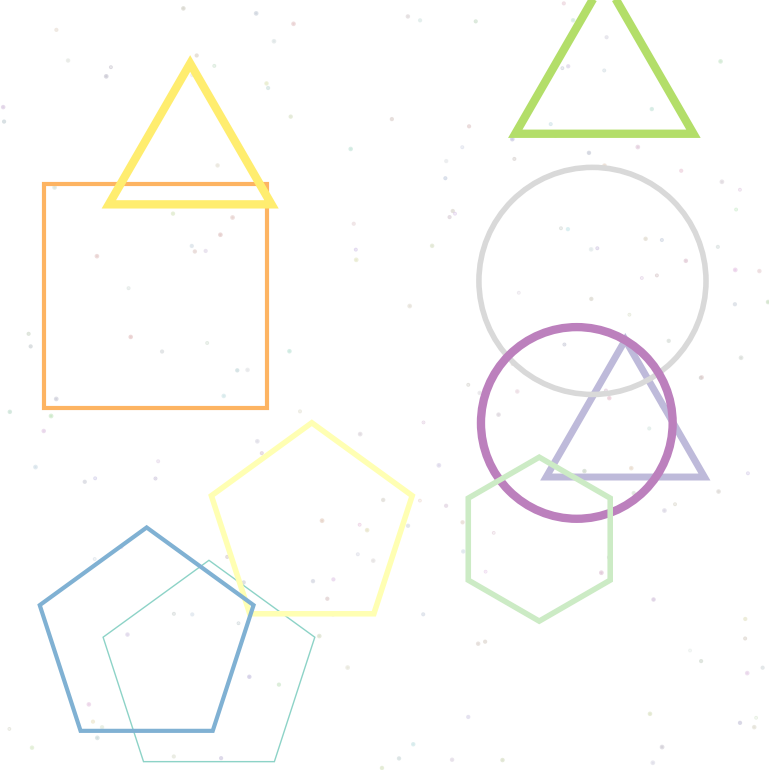[{"shape": "pentagon", "thickness": 0.5, "radius": 0.72, "center": [0.271, 0.128]}, {"shape": "pentagon", "thickness": 2, "radius": 0.69, "center": [0.405, 0.314]}, {"shape": "triangle", "thickness": 2.5, "radius": 0.59, "center": [0.812, 0.44]}, {"shape": "pentagon", "thickness": 1.5, "radius": 0.73, "center": [0.19, 0.169]}, {"shape": "square", "thickness": 1.5, "radius": 0.72, "center": [0.202, 0.616]}, {"shape": "triangle", "thickness": 3, "radius": 0.67, "center": [0.785, 0.893]}, {"shape": "circle", "thickness": 2, "radius": 0.74, "center": [0.769, 0.635]}, {"shape": "circle", "thickness": 3, "radius": 0.62, "center": [0.749, 0.451]}, {"shape": "hexagon", "thickness": 2, "radius": 0.53, "center": [0.7, 0.3]}, {"shape": "triangle", "thickness": 3, "radius": 0.61, "center": [0.247, 0.796]}]